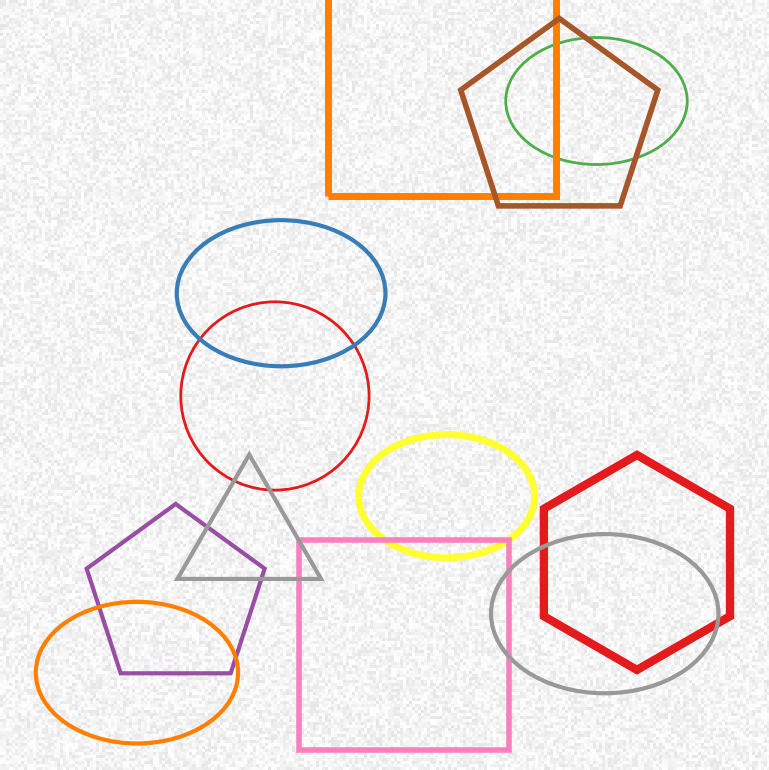[{"shape": "circle", "thickness": 1, "radius": 0.61, "center": [0.357, 0.486]}, {"shape": "hexagon", "thickness": 3, "radius": 0.7, "center": [0.827, 0.27]}, {"shape": "oval", "thickness": 1.5, "radius": 0.68, "center": [0.365, 0.619]}, {"shape": "oval", "thickness": 1, "radius": 0.59, "center": [0.775, 0.869]}, {"shape": "pentagon", "thickness": 1.5, "radius": 0.61, "center": [0.228, 0.224]}, {"shape": "square", "thickness": 2.5, "radius": 0.74, "center": [0.574, 0.894]}, {"shape": "oval", "thickness": 1.5, "radius": 0.66, "center": [0.178, 0.126]}, {"shape": "oval", "thickness": 2.5, "radius": 0.57, "center": [0.58, 0.356]}, {"shape": "pentagon", "thickness": 2, "radius": 0.67, "center": [0.726, 0.841]}, {"shape": "square", "thickness": 2, "radius": 0.68, "center": [0.525, 0.162]}, {"shape": "triangle", "thickness": 1.5, "radius": 0.54, "center": [0.324, 0.302]}, {"shape": "oval", "thickness": 1.5, "radius": 0.74, "center": [0.785, 0.203]}]